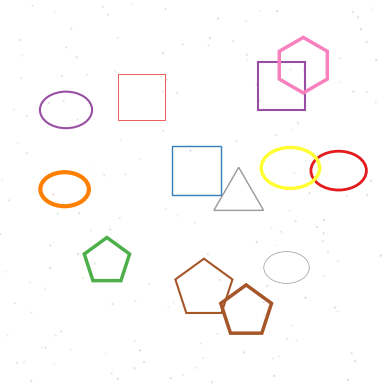[{"shape": "square", "thickness": 0.5, "radius": 0.3, "center": [0.367, 0.749]}, {"shape": "oval", "thickness": 2, "radius": 0.36, "center": [0.88, 0.557]}, {"shape": "square", "thickness": 1, "radius": 0.32, "center": [0.51, 0.557]}, {"shape": "pentagon", "thickness": 2.5, "radius": 0.31, "center": [0.278, 0.321]}, {"shape": "oval", "thickness": 1.5, "radius": 0.34, "center": [0.171, 0.715]}, {"shape": "square", "thickness": 1.5, "radius": 0.31, "center": [0.732, 0.777]}, {"shape": "oval", "thickness": 3, "radius": 0.32, "center": [0.168, 0.509]}, {"shape": "oval", "thickness": 2.5, "radius": 0.38, "center": [0.754, 0.564]}, {"shape": "pentagon", "thickness": 1.5, "radius": 0.39, "center": [0.53, 0.25]}, {"shape": "pentagon", "thickness": 2.5, "radius": 0.35, "center": [0.639, 0.191]}, {"shape": "hexagon", "thickness": 2.5, "radius": 0.36, "center": [0.788, 0.831]}, {"shape": "triangle", "thickness": 1, "radius": 0.37, "center": [0.62, 0.491]}, {"shape": "oval", "thickness": 0.5, "radius": 0.29, "center": [0.744, 0.305]}]